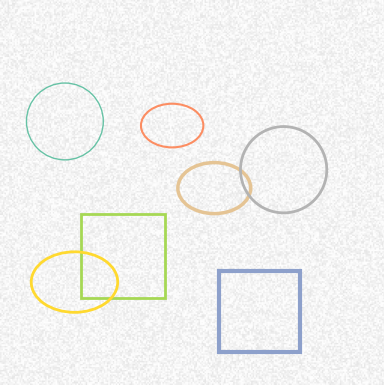[{"shape": "circle", "thickness": 1, "radius": 0.5, "center": [0.169, 0.685]}, {"shape": "oval", "thickness": 1.5, "radius": 0.41, "center": [0.447, 0.674]}, {"shape": "square", "thickness": 3, "radius": 0.53, "center": [0.675, 0.191]}, {"shape": "square", "thickness": 2, "radius": 0.55, "center": [0.318, 0.336]}, {"shape": "oval", "thickness": 2, "radius": 0.56, "center": [0.193, 0.267]}, {"shape": "oval", "thickness": 2.5, "radius": 0.47, "center": [0.557, 0.511]}, {"shape": "circle", "thickness": 2, "radius": 0.56, "center": [0.737, 0.559]}]